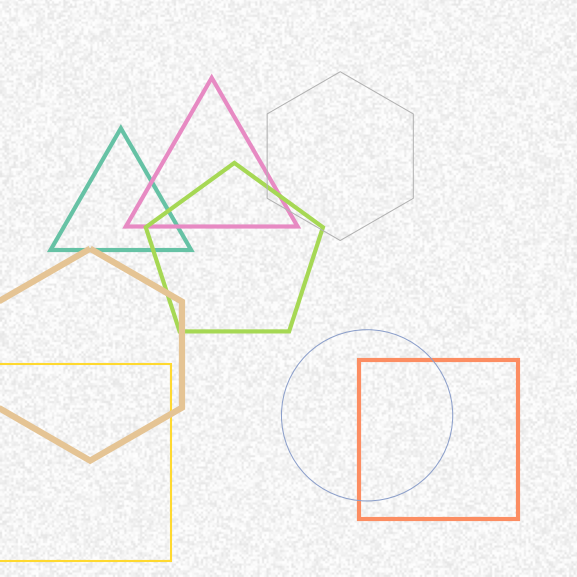[{"shape": "triangle", "thickness": 2, "radius": 0.7, "center": [0.209, 0.636]}, {"shape": "square", "thickness": 2, "radius": 0.69, "center": [0.76, 0.237]}, {"shape": "circle", "thickness": 0.5, "radius": 0.74, "center": [0.636, 0.28]}, {"shape": "triangle", "thickness": 2, "radius": 0.86, "center": [0.367, 0.693]}, {"shape": "pentagon", "thickness": 2, "radius": 0.81, "center": [0.406, 0.556]}, {"shape": "square", "thickness": 1, "radius": 0.85, "center": [0.127, 0.198]}, {"shape": "hexagon", "thickness": 3, "radius": 0.92, "center": [0.156, 0.385]}, {"shape": "hexagon", "thickness": 0.5, "radius": 0.73, "center": [0.589, 0.729]}]